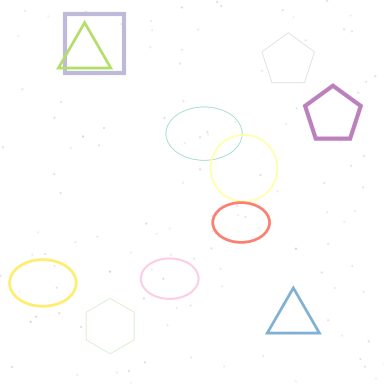[{"shape": "oval", "thickness": 0.5, "radius": 0.5, "center": [0.53, 0.653]}, {"shape": "circle", "thickness": 1.5, "radius": 0.43, "center": [0.634, 0.563]}, {"shape": "square", "thickness": 3, "radius": 0.38, "center": [0.245, 0.887]}, {"shape": "oval", "thickness": 2, "radius": 0.37, "center": [0.626, 0.422]}, {"shape": "triangle", "thickness": 2, "radius": 0.39, "center": [0.762, 0.174]}, {"shape": "triangle", "thickness": 2, "radius": 0.39, "center": [0.22, 0.863]}, {"shape": "oval", "thickness": 1.5, "radius": 0.37, "center": [0.441, 0.276]}, {"shape": "pentagon", "thickness": 0.5, "radius": 0.36, "center": [0.749, 0.843]}, {"shape": "pentagon", "thickness": 3, "radius": 0.38, "center": [0.865, 0.701]}, {"shape": "hexagon", "thickness": 0.5, "radius": 0.36, "center": [0.286, 0.153]}, {"shape": "oval", "thickness": 2, "radius": 0.43, "center": [0.111, 0.265]}]